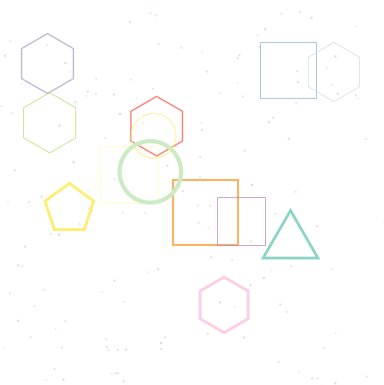[{"shape": "triangle", "thickness": 2, "radius": 0.41, "center": [0.755, 0.371]}, {"shape": "square", "thickness": 0.5, "radius": 0.37, "center": [0.335, 0.546]}, {"shape": "hexagon", "thickness": 1, "radius": 0.39, "center": [0.123, 0.835]}, {"shape": "hexagon", "thickness": 1, "radius": 0.39, "center": [0.407, 0.672]}, {"shape": "square", "thickness": 0.5, "radius": 0.36, "center": [0.748, 0.819]}, {"shape": "square", "thickness": 1.5, "radius": 0.42, "center": [0.533, 0.449]}, {"shape": "hexagon", "thickness": 0.5, "radius": 0.39, "center": [0.129, 0.681]}, {"shape": "hexagon", "thickness": 2, "radius": 0.36, "center": [0.582, 0.208]}, {"shape": "hexagon", "thickness": 0.5, "radius": 0.38, "center": [0.867, 0.813]}, {"shape": "square", "thickness": 0.5, "radius": 0.31, "center": [0.626, 0.425]}, {"shape": "circle", "thickness": 3, "radius": 0.4, "center": [0.39, 0.554]}, {"shape": "pentagon", "thickness": 2, "radius": 0.33, "center": [0.18, 0.457]}, {"shape": "circle", "thickness": 0.5, "radius": 0.29, "center": [0.399, 0.647]}]